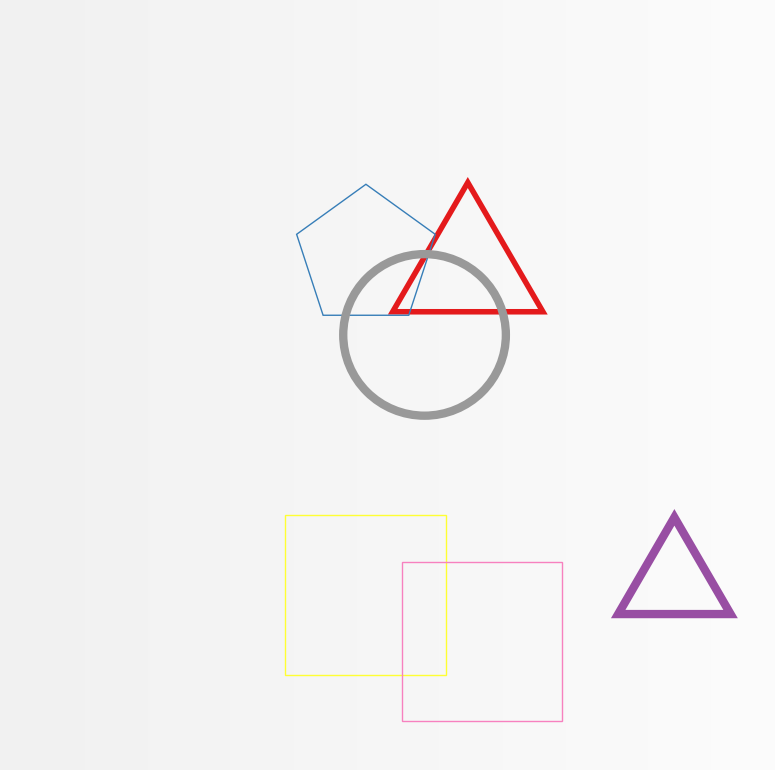[{"shape": "triangle", "thickness": 2, "radius": 0.56, "center": [0.604, 0.651]}, {"shape": "pentagon", "thickness": 0.5, "radius": 0.47, "center": [0.472, 0.667]}, {"shape": "triangle", "thickness": 3, "radius": 0.42, "center": [0.87, 0.244]}, {"shape": "square", "thickness": 0.5, "radius": 0.52, "center": [0.472, 0.227]}, {"shape": "square", "thickness": 0.5, "radius": 0.52, "center": [0.621, 0.166]}, {"shape": "circle", "thickness": 3, "radius": 0.52, "center": [0.548, 0.565]}]